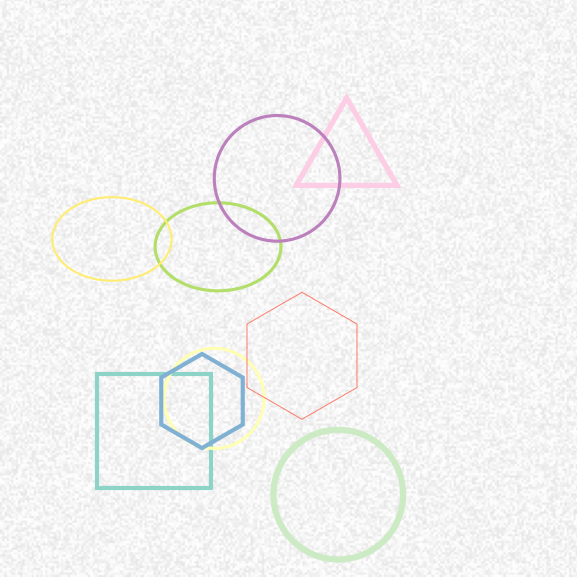[{"shape": "square", "thickness": 2, "radius": 0.49, "center": [0.266, 0.253]}, {"shape": "circle", "thickness": 1.5, "radius": 0.43, "center": [0.371, 0.309]}, {"shape": "hexagon", "thickness": 0.5, "radius": 0.55, "center": [0.523, 0.383]}, {"shape": "hexagon", "thickness": 2, "radius": 0.41, "center": [0.35, 0.305]}, {"shape": "oval", "thickness": 1.5, "radius": 0.54, "center": [0.378, 0.572]}, {"shape": "triangle", "thickness": 2.5, "radius": 0.5, "center": [0.6, 0.729]}, {"shape": "circle", "thickness": 1.5, "radius": 0.54, "center": [0.48, 0.69]}, {"shape": "circle", "thickness": 3, "radius": 0.56, "center": [0.586, 0.143]}, {"shape": "oval", "thickness": 1, "radius": 0.52, "center": [0.194, 0.585]}]